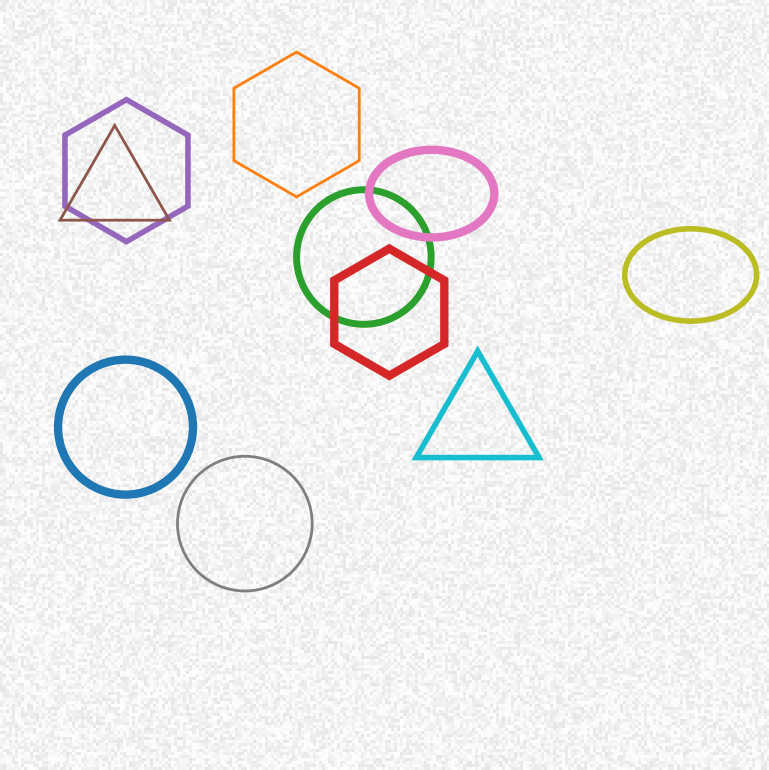[{"shape": "circle", "thickness": 3, "radius": 0.44, "center": [0.163, 0.445]}, {"shape": "hexagon", "thickness": 1, "radius": 0.47, "center": [0.385, 0.838]}, {"shape": "circle", "thickness": 2.5, "radius": 0.44, "center": [0.473, 0.666]}, {"shape": "hexagon", "thickness": 3, "radius": 0.41, "center": [0.506, 0.595]}, {"shape": "hexagon", "thickness": 2, "radius": 0.46, "center": [0.164, 0.778]}, {"shape": "triangle", "thickness": 1, "radius": 0.41, "center": [0.149, 0.755]}, {"shape": "oval", "thickness": 3, "radius": 0.41, "center": [0.561, 0.749]}, {"shape": "circle", "thickness": 1, "radius": 0.44, "center": [0.318, 0.32]}, {"shape": "oval", "thickness": 2, "radius": 0.43, "center": [0.897, 0.643]}, {"shape": "triangle", "thickness": 2, "radius": 0.46, "center": [0.62, 0.452]}]